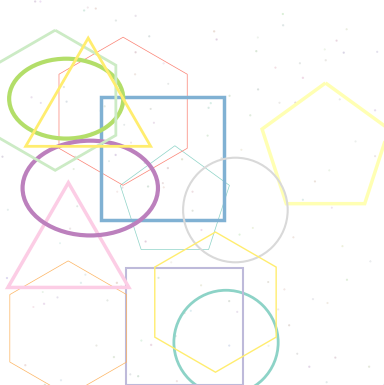[{"shape": "circle", "thickness": 2, "radius": 0.68, "center": [0.587, 0.111]}, {"shape": "pentagon", "thickness": 0.5, "radius": 0.75, "center": [0.454, 0.472]}, {"shape": "pentagon", "thickness": 2.5, "radius": 0.87, "center": [0.845, 0.611]}, {"shape": "square", "thickness": 1.5, "radius": 0.76, "center": [0.479, 0.152]}, {"shape": "hexagon", "thickness": 0.5, "radius": 0.96, "center": [0.32, 0.711]}, {"shape": "square", "thickness": 2.5, "radius": 0.8, "center": [0.422, 0.589]}, {"shape": "hexagon", "thickness": 0.5, "radius": 0.88, "center": [0.177, 0.147]}, {"shape": "oval", "thickness": 3, "radius": 0.74, "center": [0.172, 0.744]}, {"shape": "triangle", "thickness": 2.5, "radius": 0.91, "center": [0.178, 0.344]}, {"shape": "circle", "thickness": 1.5, "radius": 0.68, "center": [0.611, 0.455]}, {"shape": "oval", "thickness": 3, "radius": 0.88, "center": [0.234, 0.512]}, {"shape": "hexagon", "thickness": 2, "radius": 0.91, "center": [0.143, 0.74]}, {"shape": "hexagon", "thickness": 1, "radius": 0.91, "center": [0.56, 0.215]}, {"shape": "triangle", "thickness": 2, "radius": 0.94, "center": [0.229, 0.714]}]